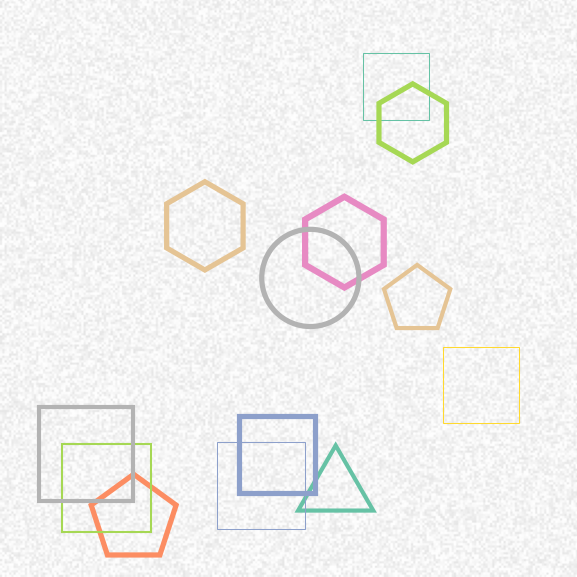[{"shape": "triangle", "thickness": 2, "radius": 0.38, "center": [0.581, 0.153]}, {"shape": "square", "thickness": 0.5, "radius": 0.29, "center": [0.686, 0.849]}, {"shape": "pentagon", "thickness": 2.5, "radius": 0.39, "center": [0.231, 0.101]}, {"shape": "square", "thickness": 2.5, "radius": 0.33, "center": [0.48, 0.212]}, {"shape": "square", "thickness": 0.5, "radius": 0.38, "center": [0.452, 0.158]}, {"shape": "hexagon", "thickness": 3, "radius": 0.39, "center": [0.596, 0.58]}, {"shape": "square", "thickness": 1, "radius": 0.38, "center": [0.184, 0.154]}, {"shape": "hexagon", "thickness": 2.5, "radius": 0.34, "center": [0.715, 0.786]}, {"shape": "square", "thickness": 0.5, "radius": 0.33, "center": [0.833, 0.332]}, {"shape": "hexagon", "thickness": 2.5, "radius": 0.38, "center": [0.355, 0.608]}, {"shape": "pentagon", "thickness": 2, "radius": 0.3, "center": [0.722, 0.48]}, {"shape": "circle", "thickness": 2.5, "radius": 0.42, "center": [0.537, 0.518]}, {"shape": "square", "thickness": 2, "radius": 0.41, "center": [0.149, 0.213]}]